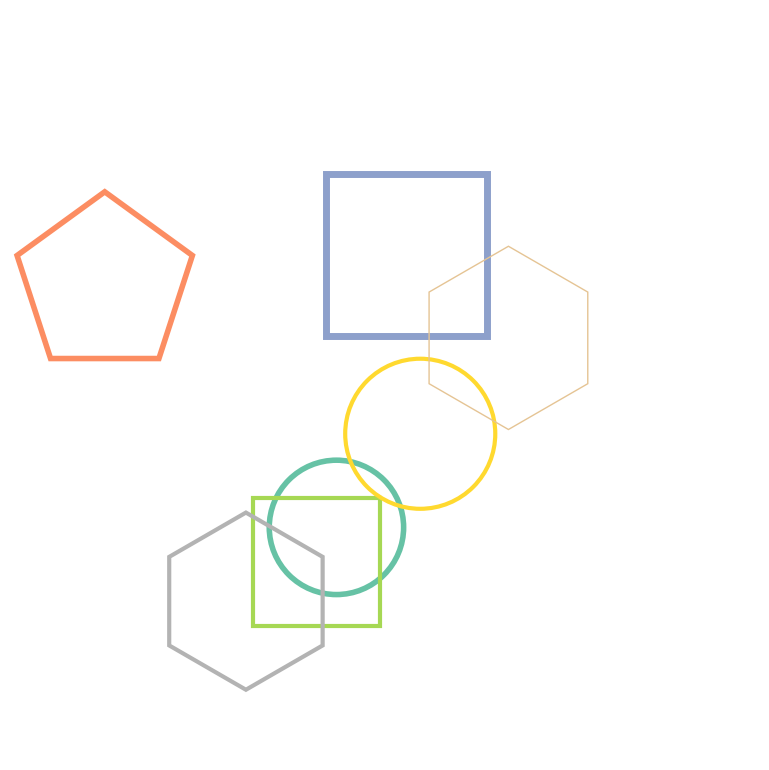[{"shape": "circle", "thickness": 2, "radius": 0.44, "center": [0.437, 0.315]}, {"shape": "pentagon", "thickness": 2, "radius": 0.6, "center": [0.136, 0.631]}, {"shape": "square", "thickness": 2.5, "radius": 0.52, "center": [0.528, 0.669]}, {"shape": "square", "thickness": 1.5, "radius": 0.41, "center": [0.411, 0.27]}, {"shape": "circle", "thickness": 1.5, "radius": 0.49, "center": [0.546, 0.437]}, {"shape": "hexagon", "thickness": 0.5, "radius": 0.59, "center": [0.66, 0.561]}, {"shape": "hexagon", "thickness": 1.5, "radius": 0.58, "center": [0.319, 0.219]}]